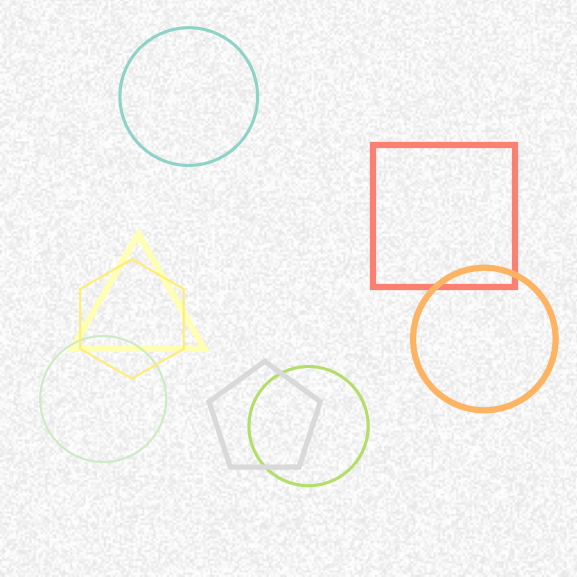[{"shape": "circle", "thickness": 1.5, "radius": 0.6, "center": [0.327, 0.832]}, {"shape": "triangle", "thickness": 3, "radius": 0.66, "center": [0.239, 0.461]}, {"shape": "square", "thickness": 3, "radius": 0.61, "center": [0.769, 0.625]}, {"shape": "circle", "thickness": 3, "radius": 0.62, "center": [0.839, 0.412]}, {"shape": "circle", "thickness": 1.5, "radius": 0.52, "center": [0.534, 0.261]}, {"shape": "pentagon", "thickness": 2.5, "radius": 0.51, "center": [0.458, 0.272]}, {"shape": "circle", "thickness": 1, "radius": 0.55, "center": [0.179, 0.308]}, {"shape": "hexagon", "thickness": 1, "radius": 0.52, "center": [0.228, 0.447]}]